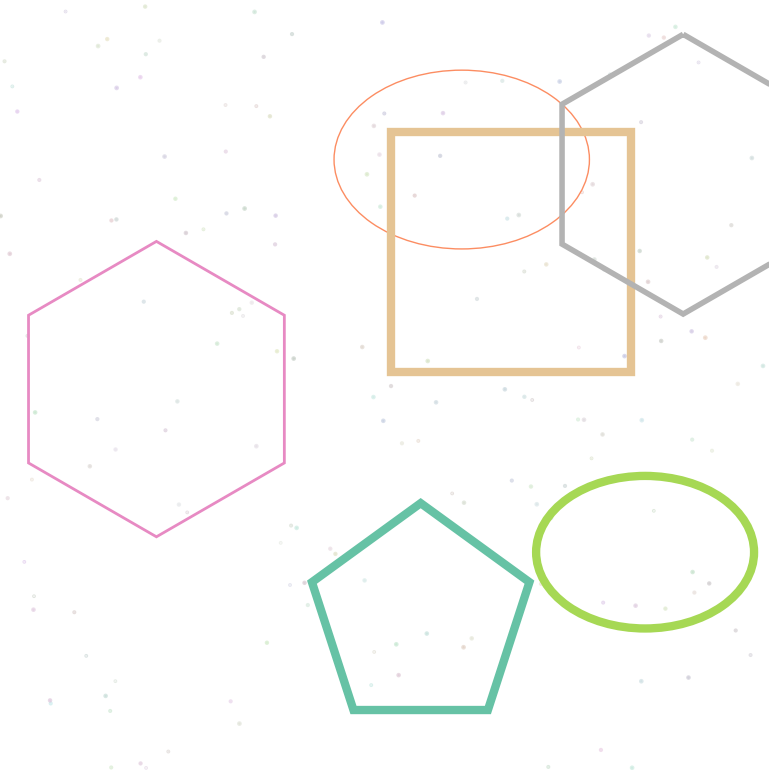[{"shape": "pentagon", "thickness": 3, "radius": 0.74, "center": [0.546, 0.198]}, {"shape": "oval", "thickness": 0.5, "radius": 0.83, "center": [0.6, 0.793]}, {"shape": "hexagon", "thickness": 1, "radius": 0.96, "center": [0.203, 0.495]}, {"shape": "oval", "thickness": 3, "radius": 0.71, "center": [0.838, 0.283]}, {"shape": "square", "thickness": 3, "radius": 0.78, "center": [0.664, 0.672]}, {"shape": "hexagon", "thickness": 2, "radius": 0.91, "center": [0.887, 0.774]}]